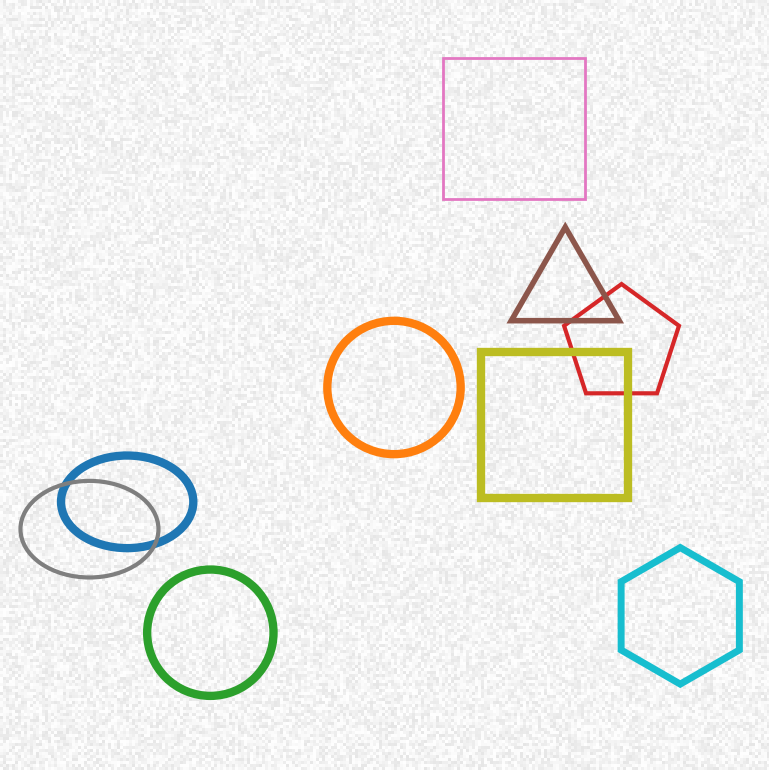[{"shape": "oval", "thickness": 3, "radius": 0.43, "center": [0.165, 0.348]}, {"shape": "circle", "thickness": 3, "radius": 0.43, "center": [0.512, 0.497]}, {"shape": "circle", "thickness": 3, "radius": 0.41, "center": [0.273, 0.178]}, {"shape": "pentagon", "thickness": 1.5, "radius": 0.39, "center": [0.807, 0.553]}, {"shape": "triangle", "thickness": 2, "radius": 0.4, "center": [0.734, 0.624]}, {"shape": "square", "thickness": 1, "radius": 0.46, "center": [0.668, 0.833]}, {"shape": "oval", "thickness": 1.5, "radius": 0.45, "center": [0.116, 0.313]}, {"shape": "square", "thickness": 3, "radius": 0.48, "center": [0.72, 0.448]}, {"shape": "hexagon", "thickness": 2.5, "radius": 0.44, "center": [0.883, 0.2]}]